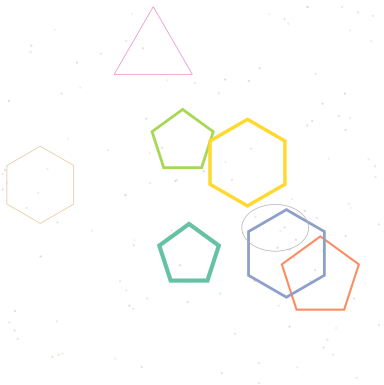[{"shape": "pentagon", "thickness": 3, "radius": 0.41, "center": [0.491, 0.337]}, {"shape": "pentagon", "thickness": 1.5, "radius": 0.53, "center": [0.832, 0.281]}, {"shape": "hexagon", "thickness": 2, "radius": 0.57, "center": [0.744, 0.342]}, {"shape": "triangle", "thickness": 0.5, "radius": 0.59, "center": [0.398, 0.865]}, {"shape": "pentagon", "thickness": 2, "radius": 0.42, "center": [0.474, 0.632]}, {"shape": "hexagon", "thickness": 2.5, "radius": 0.56, "center": [0.643, 0.578]}, {"shape": "hexagon", "thickness": 0.5, "radius": 0.5, "center": [0.105, 0.52]}, {"shape": "oval", "thickness": 0.5, "radius": 0.43, "center": [0.715, 0.408]}]